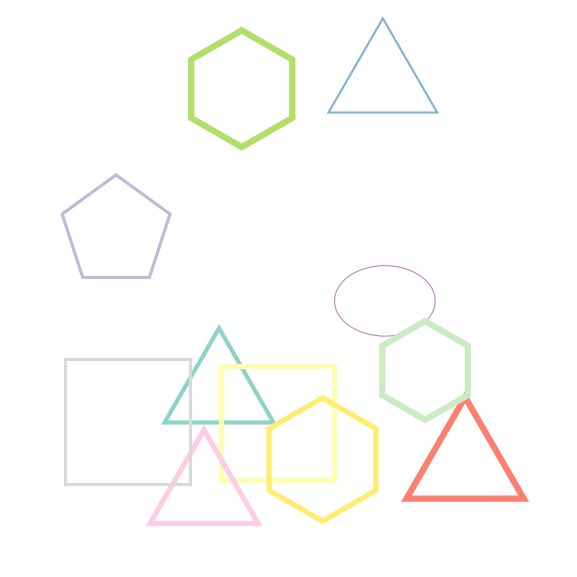[{"shape": "triangle", "thickness": 2, "radius": 0.54, "center": [0.379, 0.322]}, {"shape": "square", "thickness": 2.5, "radius": 0.49, "center": [0.481, 0.267]}, {"shape": "pentagon", "thickness": 1.5, "radius": 0.49, "center": [0.201, 0.598]}, {"shape": "triangle", "thickness": 3, "radius": 0.59, "center": [0.805, 0.194]}, {"shape": "triangle", "thickness": 1, "radius": 0.54, "center": [0.663, 0.859]}, {"shape": "hexagon", "thickness": 3, "radius": 0.51, "center": [0.419, 0.845]}, {"shape": "triangle", "thickness": 2.5, "radius": 0.54, "center": [0.353, 0.147]}, {"shape": "square", "thickness": 1.5, "radius": 0.54, "center": [0.221, 0.27]}, {"shape": "oval", "thickness": 0.5, "radius": 0.44, "center": [0.666, 0.478]}, {"shape": "hexagon", "thickness": 3, "radius": 0.43, "center": [0.736, 0.358]}, {"shape": "hexagon", "thickness": 2.5, "radius": 0.53, "center": [0.558, 0.203]}]